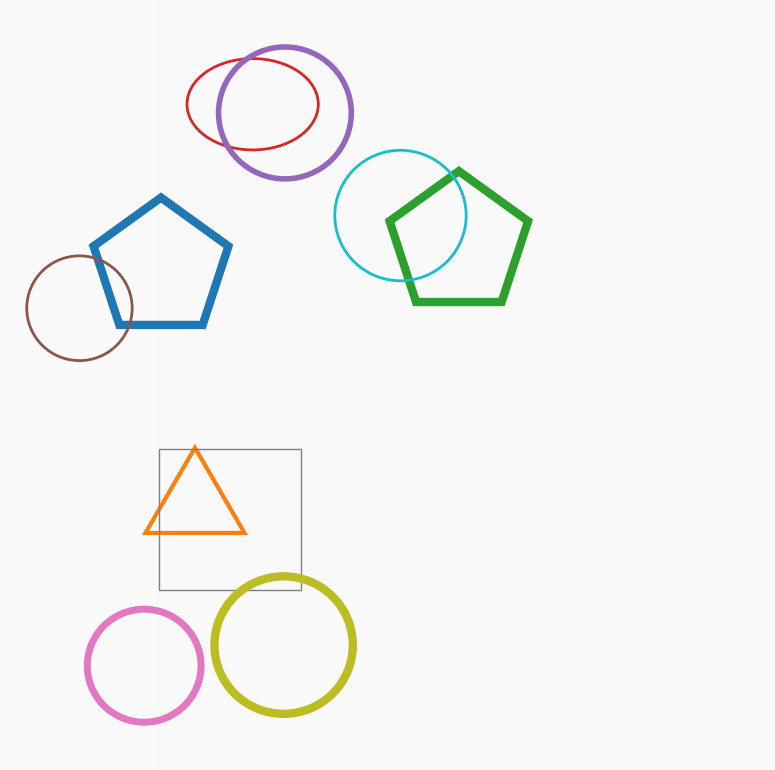[{"shape": "pentagon", "thickness": 3, "radius": 0.46, "center": [0.208, 0.652]}, {"shape": "triangle", "thickness": 1.5, "radius": 0.37, "center": [0.252, 0.345]}, {"shape": "pentagon", "thickness": 3, "radius": 0.47, "center": [0.592, 0.684]}, {"shape": "oval", "thickness": 1, "radius": 0.42, "center": [0.326, 0.865]}, {"shape": "circle", "thickness": 2, "radius": 0.43, "center": [0.368, 0.853]}, {"shape": "circle", "thickness": 1, "radius": 0.34, "center": [0.103, 0.6]}, {"shape": "circle", "thickness": 2.5, "radius": 0.37, "center": [0.186, 0.135]}, {"shape": "square", "thickness": 0.5, "radius": 0.46, "center": [0.297, 0.325]}, {"shape": "circle", "thickness": 3, "radius": 0.45, "center": [0.366, 0.162]}, {"shape": "circle", "thickness": 1, "radius": 0.42, "center": [0.517, 0.72]}]